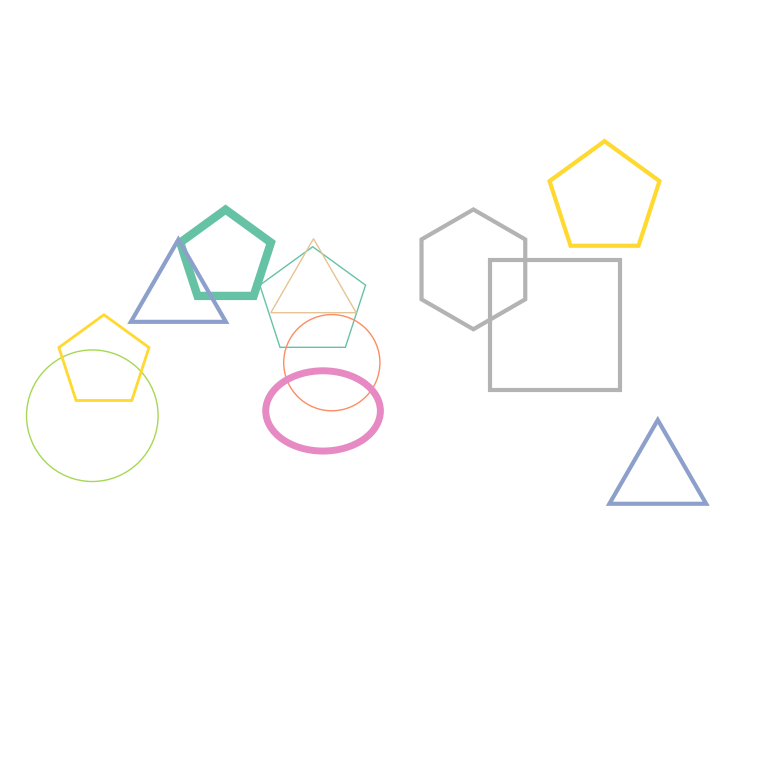[{"shape": "pentagon", "thickness": 0.5, "radius": 0.36, "center": [0.406, 0.607]}, {"shape": "pentagon", "thickness": 3, "radius": 0.31, "center": [0.293, 0.666]}, {"shape": "circle", "thickness": 0.5, "radius": 0.31, "center": [0.431, 0.529]}, {"shape": "triangle", "thickness": 1.5, "radius": 0.36, "center": [0.232, 0.618]}, {"shape": "triangle", "thickness": 1.5, "radius": 0.36, "center": [0.854, 0.382]}, {"shape": "oval", "thickness": 2.5, "radius": 0.37, "center": [0.42, 0.466]}, {"shape": "circle", "thickness": 0.5, "radius": 0.43, "center": [0.12, 0.46]}, {"shape": "pentagon", "thickness": 1, "radius": 0.31, "center": [0.135, 0.53]}, {"shape": "pentagon", "thickness": 1.5, "radius": 0.38, "center": [0.785, 0.742]}, {"shape": "triangle", "thickness": 0.5, "radius": 0.32, "center": [0.407, 0.626]}, {"shape": "hexagon", "thickness": 1.5, "radius": 0.39, "center": [0.615, 0.65]}, {"shape": "square", "thickness": 1.5, "radius": 0.42, "center": [0.721, 0.578]}]